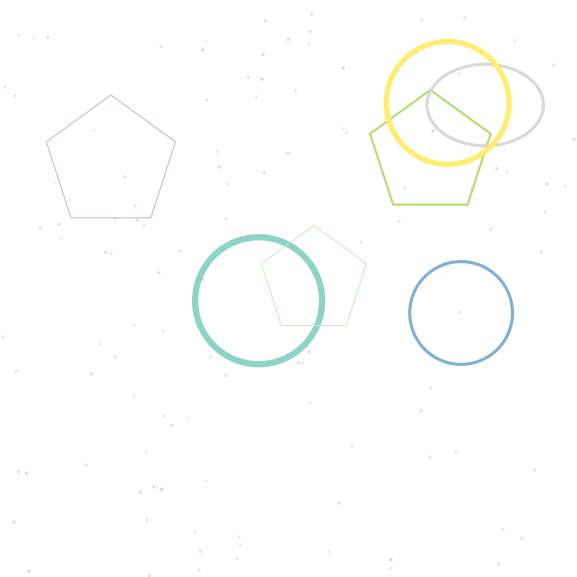[{"shape": "circle", "thickness": 3, "radius": 0.55, "center": [0.448, 0.478]}, {"shape": "pentagon", "thickness": 0.5, "radius": 0.59, "center": [0.192, 0.717]}, {"shape": "circle", "thickness": 1.5, "radius": 0.44, "center": [0.798, 0.457]}, {"shape": "pentagon", "thickness": 1, "radius": 0.55, "center": [0.745, 0.734]}, {"shape": "oval", "thickness": 1.5, "radius": 0.5, "center": [0.84, 0.817]}, {"shape": "pentagon", "thickness": 0.5, "radius": 0.48, "center": [0.543, 0.513]}, {"shape": "circle", "thickness": 2.5, "radius": 0.53, "center": [0.775, 0.821]}]